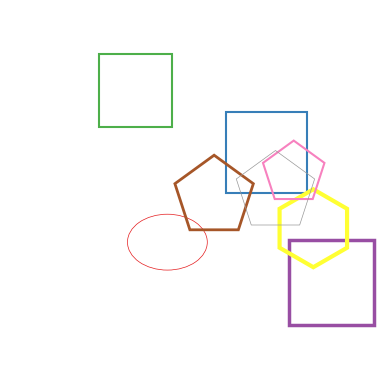[{"shape": "oval", "thickness": 0.5, "radius": 0.52, "center": [0.435, 0.371]}, {"shape": "square", "thickness": 1.5, "radius": 0.53, "center": [0.692, 0.604]}, {"shape": "square", "thickness": 1.5, "radius": 0.47, "center": [0.353, 0.765]}, {"shape": "square", "thickness": 2.5, "radius": 0.55, "center": [0.86, 0.267]}, {"shape": "hexagon", "thickness": 3, "radius": 0.51, "center": [0.814, 0.407]}, {"shape": "pentagon", "thickness": 2, "radius": 0.54, "center": [0.556, 0.49]}, {"shape": "pentagon", "thickness": 1.5, "radius": 0.42, "center": [0.763, 0.551]}, {"shape": "pentagon", "thickness": 0.5, "radius": 0.53, "center": [0.716, 0.502]}]